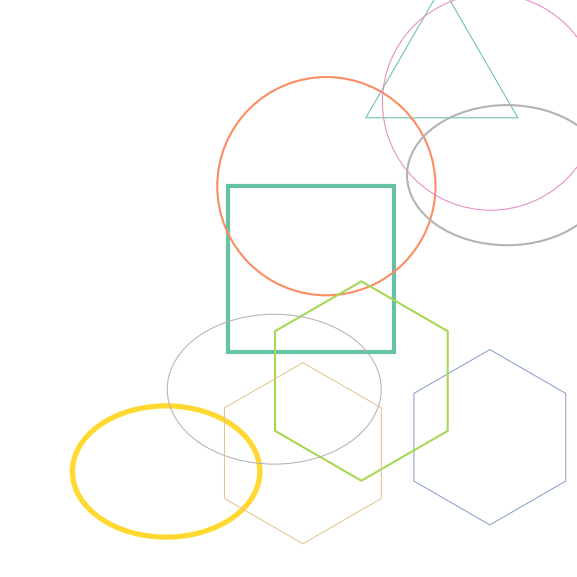[{"shape": "square", "thickness": 2, "radius": 0.72, "center": [0.538, 0.533]}, {"shape": "triangle", "thickness": 0.5, "radius": 0.76, "center": [0.765, 0.871]}, {"shape": "circle", "thickness": 1, "radius": 0.94, "center": [0.565, 0.677]}, {"shape": "hexagon", "thickness": 0.5, "radius": 0.76, "center": [0.848, 0.242]}, {"shape": "circle", "thickness": 0.5, "radius": 0.94, "center": [0.85, 0.822]}, {"shape": "hexagon", "thickness": 1, "radius": 0.86, "center": [0.626, 0.339]}, {"shape": "oval", "thickness": 2.5, "radius": 0.81, "center": [0.288, 0.183]}, {"shape": "hexagon", "thickness": 0.5, "radius": 0.78, "center": [0.525, 0.214]}, {"shape": "oval", "thickness": 1, "radius": 0.87, "center": [0.878, 0.696]}, {"shape": "oval", "thickness": 0.5, "radius": 0.93, "center": [0.475, 0.325]}]